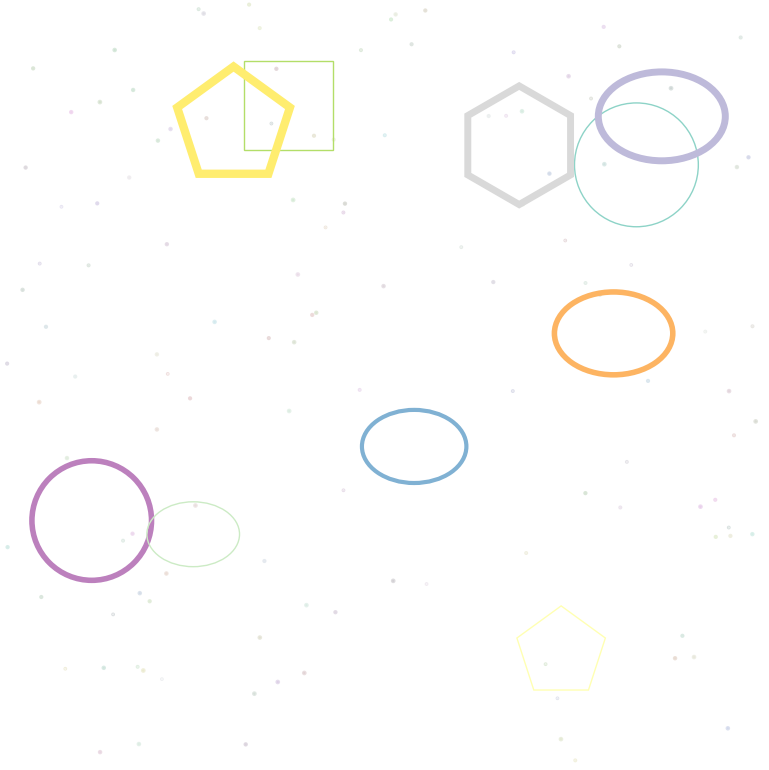[{"shape": "circle", "thickness": 0.5, "radius": 0.4, "center": [0.827, 0.786]}, {"shape": "pentagon", "thickness": 0.5, "radius": 0.3, "center": [0.729, 0.153]}, {"shape": "oval", "thickness": 2.5, "radius": 0.41, "center": [0.859, 0.849]}, {"shape": "oval", "thickness": 1.5, "radius": 0.34, "center": [0.538, 0.42]}, {"shape": "oval", "thickness": 2, "radius": 0.38, "center": [0.797, 0.567]}, {"shape": "square", "thickness": 0.5, "radius": 0.29, "center": [0.374, 0.863]}, {"shape": "hexagon", "thickness": 2.5, "radius": 0.39, "center": [0.674, 0.811]}, {"shape": "circle", "thickness": 2, "radius": 0.39, "center": [0.119, 0.324]}, {"shape": "oval", "thickness": 0.5, "radius": 0.3, "center": [0.251, 0.306]}, {"shape": "pentagon", "thickness": 3, "radius": 0.38, "center": [0.303, 0.837]}]